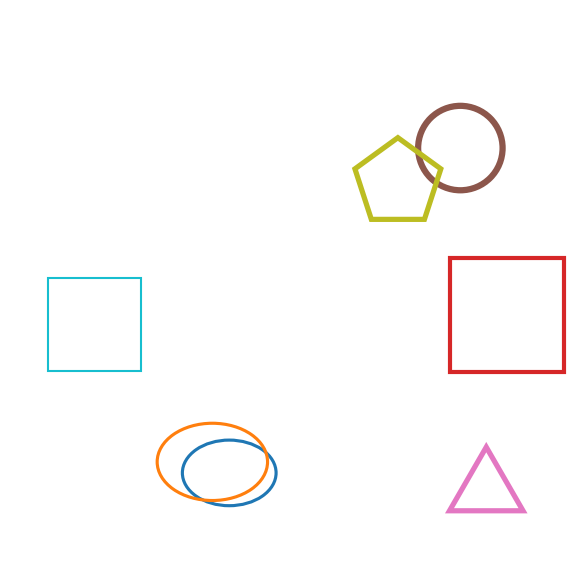[{"shape": "oval", "thickness": 1.5, "radius": 0.41, "center": [0.397, 0.18]}, {"shape": "oval", "thickness": 1.5, "radius": 0.48, "center": [0.368, 0.199]}, {"shape": "square", "thickness": 2, "radius": 0.49, "center": [0.877, 0.454]}, {"shape": "circle", "thickness": 3, "radius": 0.37, "center": [0.797, 0.743]}, {"shape": "triangle", "thickness": 2.5, "radius": 0.37, "center": [0.842, 0.151]}, {"shape": "pentagon", "thickness": 2.5, "radius": 0.39, "center": [0.689, 0.683]}, {"shape": "square", "thickness": 1, "radius": 0.4, "center": [0.164, 0.437]}]